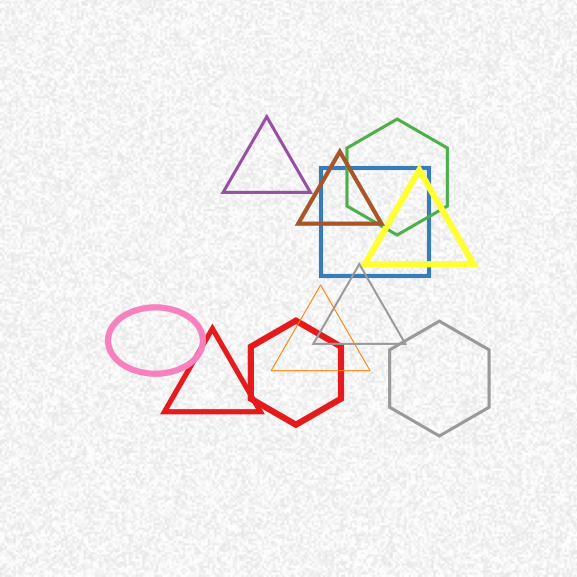[{"shape": "triangle", "thickness": 2.5, "radius": 0.48, "center": [0.368, 0.334]}, {"shape": "hexagon", "thickness": 3, "radius": 0.45, "center": [0.512, 0.354]}, {"shape": "square", "thickness": 2, "radius": 0.47, "center": [0.65, 0.614]}, {"shape": "hexagon", "thickness": 1.5, "radius": 0.5, "center": [0.688, 0.693]}, {"shape": "triangle", "thickness": 1.5, "radius": 0.44, "center": [0.462, 0.71]}, {"shape": "triangle", "thickness": 0.5, "radius": 0.49, "center": [0.555, 0.407]}, {"shape": "triangle", "thickness": 3, "radius": 0.54, "center": [0.726, 0.596]}, {"shape": "triangle", "thickness": 2, "radius": 0.42, "center": [0.588, 0.653]}, {"shape": "oval", "thickness": 3, "radius": 0.41, "center": [0.269, 0.409]}, {"shape": "triangle", "thickness": 1, "radius": 0.46, "center": [0.622, 0.45]}, {"shape": "hexagon", "thickness": 1.5, "radius": 0.5, "center": [0.761, 0.344]}]